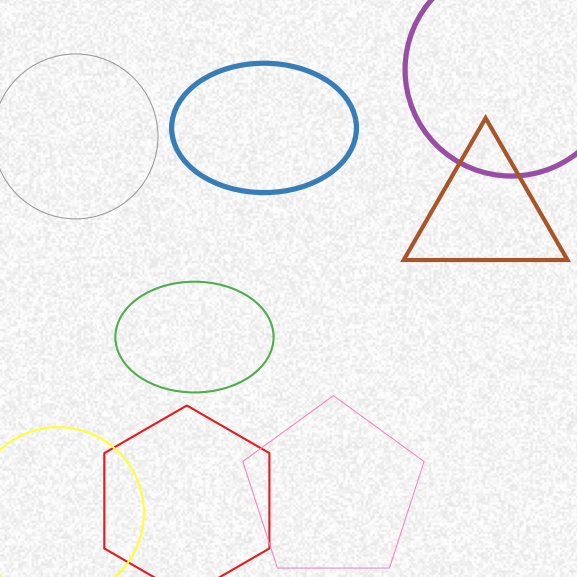[{"shape": "hexagon", "thickness": 1, "radius": 0.83, "center": [0.324, 0.132]}, {"shape": "oval", "thickness": 2.5, "radius": 0.8, "center": [0.457, 0.778]}, {"shape": "oval", "thickness": 1, "radius": 0.68, "center": [0.337, 0.415]}, {"shape": "circle", "thickness": 2.5, "radius": 0.92, "center": [0.885, 0.878]}, {"shape": "circle", "thickness": 1, "radius": 0.74, "center": [0.101, 0.111]}, {"shape": "triangle", "thickness": 2, "radius": 0.82, "center": [0.841, 0.631]}, {"shape": "pentagon", "thickness": 0.5, "radius": 0.83, "center": [0.577, 0.149]}, {"shape": "circle", "thickness": 0.5, "radius": 0.71, "center": [0.131, 0.763]}]